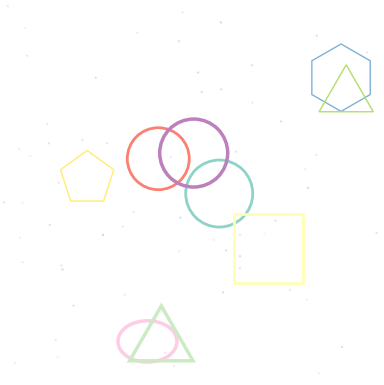[{"shape": "circle", "thickness": 2, "radius": 0.44, "center": [0.569, 0.497]}, {"shape": "square", "thickness": 2, "radius": 0.45, "center": [0.698, 0.356]}, {"shape": "circle", "thickness": 2, "radius": 0.4, "center": [0.411, 0.588]}, {"shape": "hexagon", "thickness": 1, "radius": 0.44, "center": [0.886, 0.798]}, {"shape": "triangle", "thickness": 1, "radius": 0.41, "center": [0.899, 0.75]}, {"shape": "oval", "thickness": 2.5, "radius": 0.38, "center": [0.383, 0.113]}, {"shape": "circle", "thickness": 2.5, "radius": 0.44, "center": [0.503, 0.602]}, {"shape": "triangle", "thickness": 2.5, "radius": 0.48, "center": [0.419, 0.11]}, {"shape": "pentagon", "thickness": 1, "radius": 0.36, "center": [0.226, 0.537]}]